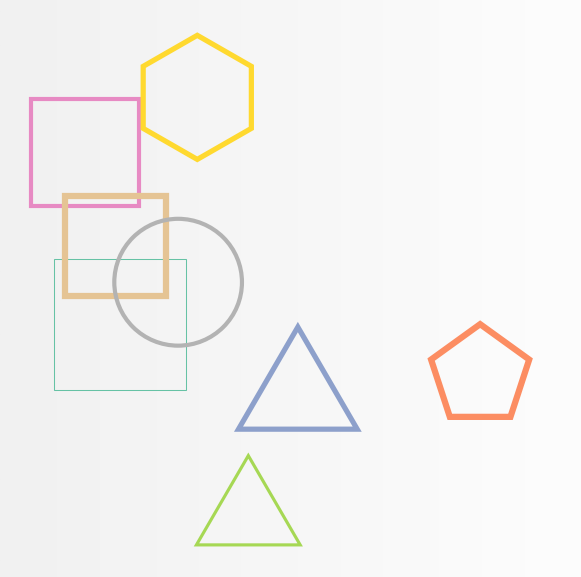[{"shape": "square", "thickness": 0.5, "radius": 0.57, "center": [0.206, 0.438]}, {"shape": "pentagon", "thickness": 3, "radius": 0.44, "center": [0.826, 0.349]}, {"shape": "triangle", "thickness": 2.5, "radius": 0.59, "center": [0.512, 0.315]}, {"shape": "square", "thickness": 2, "radius": 0.46, "center": [0.146, 0.735]}, {"shape": "triangle", "thickness": 1.5, "radius": 0.52, "center": [0.427, 0.107]}, {"shape": "hexagon", "thickness": 2.5, "radius": 0.54, "center": [0.339, 0.831]}, {"shape": "square", "thickness": 3, "radius": 0.43, "center": [0.198, 0.573]}, {"shape": "circle", "thickness": 2, "radius": 0.55, "center": [0.306, 0.51]}]